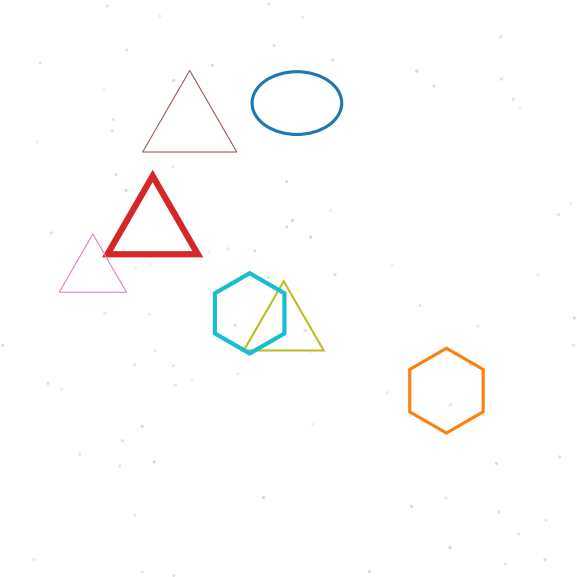[{"shape": "oval", "thickness": 1.5, "radius": 0.39, "center": [0.514, 0.821]}, {"shape": "hexagon", "thickness": 1.5, "radius": 0.37, "center": [0.773, 0.323]}, {"shape": "triangle", "thickness": 3, "radius": 0.45, "center": [0.264, 0.604]}, {"shape": "triangle", "thickness": 0.5, "radius": 0.47, "center": [0.329, 0.783]}, {"shape": "triangle", "thickness": 0.5, "radius": 0.34, "center": [0.161, 0.527]}, {"shape": "triangle", "thickness": 1, "radius": 0.4, "center": [0.491, 0.432]}, {"shape": "hexagon", "thickness": 2, "radius": 0.35, "center": [0.432, 0.457]}]